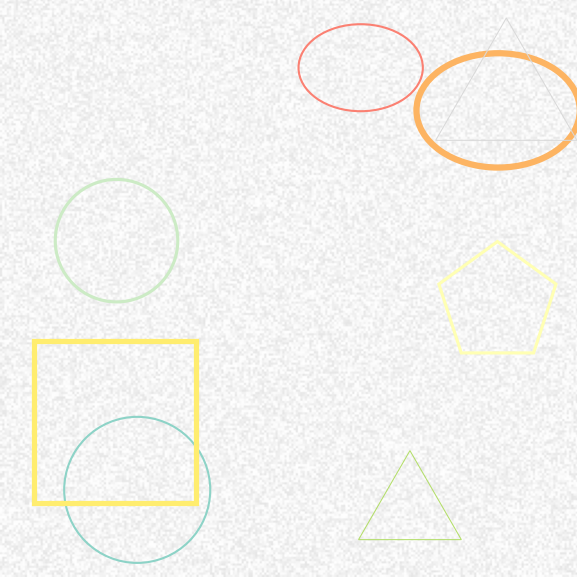[{"shape": "circle", "thickness": 1, "radius": 0.63, "center": [0.238, 0.151]}, {"shape": "pentagon", "thickness": 1.5, "radius": 0.53, "center": [0.861, 0.474]}, {"shape": "oval", "thickness": 1, "radius": 0.54, "center": [0.625, 0.882]}, {"shape": "oval", "thickness": 3, "radius": 0.71, "center": [0.863, 0.808]}, {"shape": "triangle", "thickness": 0.5, "radius": 0.51, "center": [0.71, 0.116]}, {"shape": "triangle", "thickness": 0.5, "radius": 0.71, "center": [0.877, 0.827]}, {"shape": "circle", "thickness": 1.5, "radius": 0.53, "center": [0.202, 0.582]}, {"shape": "square", "thickness": 2.5, "radius": 0.7, "center": [0.199, 0.269]}]